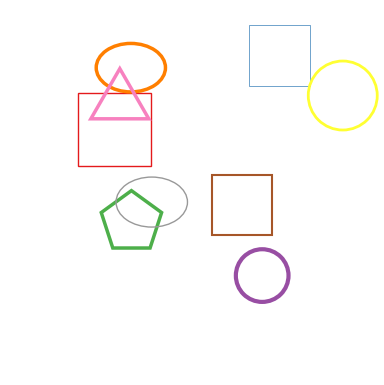[{"shape": "square", "thickness": 1, "radius": 0.48, "center": [0.298, 0.664]}, {"shape": "square", "thickness": 0.5, "radius": 0.4, "center": [0.727, 0.856]}, {"shape": "pentagon", "thickness": 2.5, "radius": 0.41, "center": [0.341, 0.422]}, {"shape": "circle", "thickness": 3, "radius": 0.34, "center": [0.681, 0.284]}, {"shape": "oval", "thickness": 2.5, "radius": 0.45, "center": [0.34, 0.824]}, {"shape": "circle", "thickness": 2, "radius": 0.45, "center": [0.89, 0.752]}, {"shape": "square", "thickness": 1.5, "radius": 0.39, "center": [0.629, 0.468]}, {"shape": "triangle", "thickness": 2.5, "radius": 0.43, "center": [0.311, 0.735]}, {"shape": "oval", "thickness": 1, "radius": 0.46, "center": [0.394, 0.475]}]